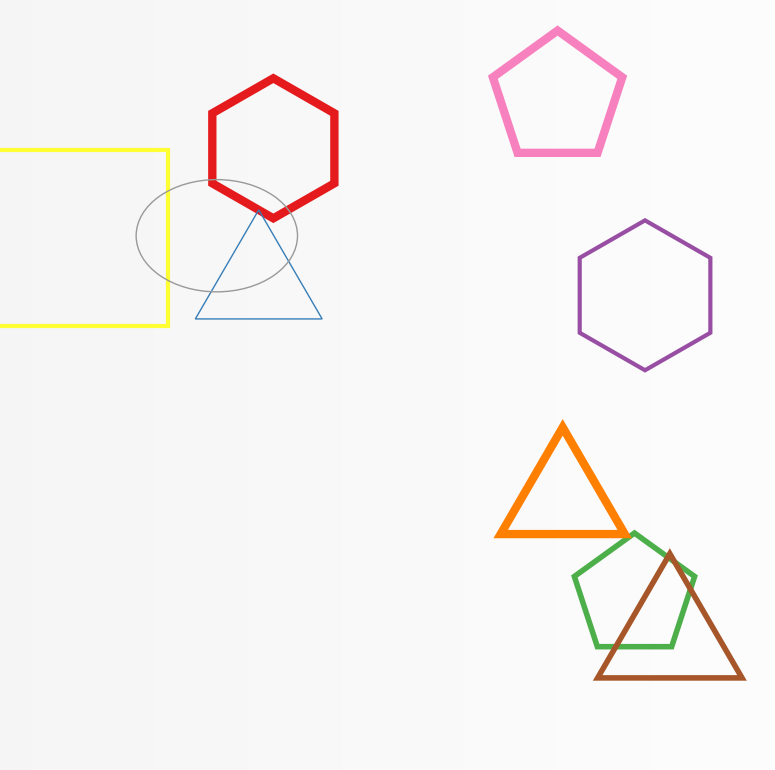[{"shape": "hexagon", "thickness": 3, "radius": 0.45, "center": [0.353, 0.807]}, {"shape": "triangle", "thickness": 0.5, "radius": 0.47, "center": [0.334, 0.633]}, {"shape": "pentagon", "thickness": 2, "radius": 0.41, "center": [0.819, 0.226]}, {"shape": "hexagon", "thickness": 1.5, "radius": 0.49, "center": [0.832, 0.616]}, {"shape": "triangle", "thickness": 3, "radius": 0.46, "center": [0.726, 0.353]}, {"shape": "square", "thickness": 1.5, "radius": 0.57, "center": [0.103, 0.691]}, {"shape": "triangle", "thickness": 2, "radius": 0.54, "center": [0.864, 0.173]}, {"shape": "pentagon", "thickness": 3, "radius": 0.44, "center": [0.719, 0.873]}, {"shape": "oval", "thickness": 0.5, "radius": 0.52, "center": [0.28, 0.694]}]